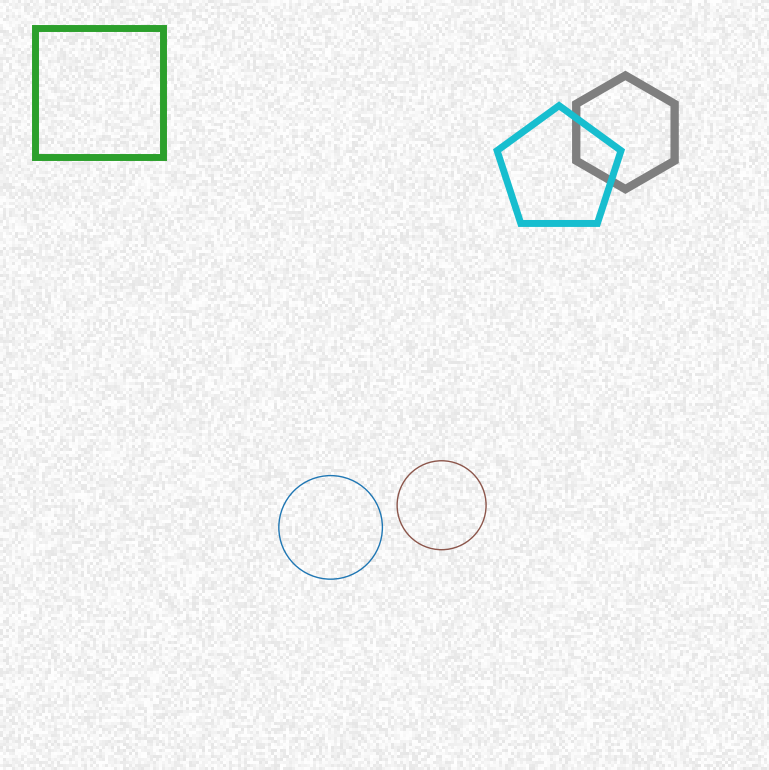[{"shape": "circle", "thickness": 0.5, "radius": 0.34, "center": [0.429, 0.315]}, {"shape": "square", "thickness": 2.5, "radius": 0.42, "center": [0.128, 0.88]}, {"shape": "circle", "thickness": 0.5, "radius": 0.29, "center": [0.574, 0.344]}, {"shape": "hexagon", "thickness": 3, "radius": 0.37, "center": [0.812, 0.828]}, {"shape": "pentagon", "thickness": 2.5, "radius": 0.42, "center": [0.726, 0.778]}]